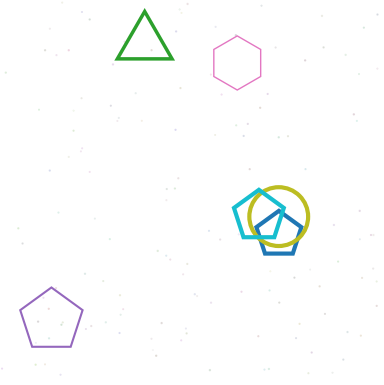[{"shape": "pentagon", "thickness": 3, "radius": 0.31, "center": [0.724, 0.391]}, {"shape": "triangle", "thickness": 2.5, "radius": 0.41, "center": [0.376, 0.888]}, {"shape": "pentagon", "thickness": 1.5, "radius": 0.43, "center": [0.134, 0.168]}, {"shape": "hexagon", "thickness": 1, "radius": 0.35, "center": [0.616, 0.836]}, {"shape": "circle", "thickness": 3, "radius": 0.38, "center": [0.724, 0.437]}, {"shape": "pentagon", "thickness": 3, "radius": 0.34, "center": [0.672, 0.439]}]